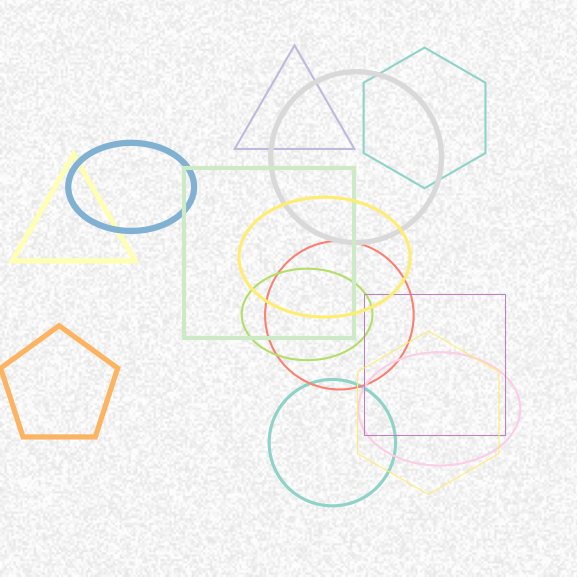[{"shape": "circle", "thickness": 1.5, "radius": 0.55, "center": [0.575, 0.233]}, {"shape": "hexagon", "thickness": 1, "radius": 0.61, "center": [0.735, 0.795]}, {"shape": "triangle", "thickness": 2.5, "radius": 0.61, "center": [0.127, 0.609]}, {"shape": "triangle", "thickness": 1, "radius": 0.6, "center": [0.51, 0.801]}, {"shape": "circle", "thickness": 1, "radius": 0.64, "center": [0.588, 0.453]}, {"shape": "oval", "thickness": 3, "radius": 0.54, "center": [0.227, 0.676]}, {"shape": "pentagon", "thickness": 2.5, "radius": 0.53, "center": [0.102, 0.329]}, {"shape": "oval", "thickness": 1, "radius": 0.57, "center": [0.532, 0.455]}, {"shape": "oval", "thickness": 1, "radius": 0.7, "center": [0.761, 0.291]}, {"shape": "circle", "thickness": 2.5, "radius": 0.74, "center": [0.617, 0.727]}, {"shape": "square", "thickness": 0.5, "radius": 0.61, "center": [0.752, 0.368]}, {"shape": "square", "thickness": 2, "radius": 0.74, "center": [0.466, 0.561]}, {"shape": "hexagon", "thickness": 0.5, "radius": 0.71, "center": [0.742, 0.284]}, {"shape": "oval", "thickness": 1.5, "radius": 0.74, "center": [0.562, 0.554]}]